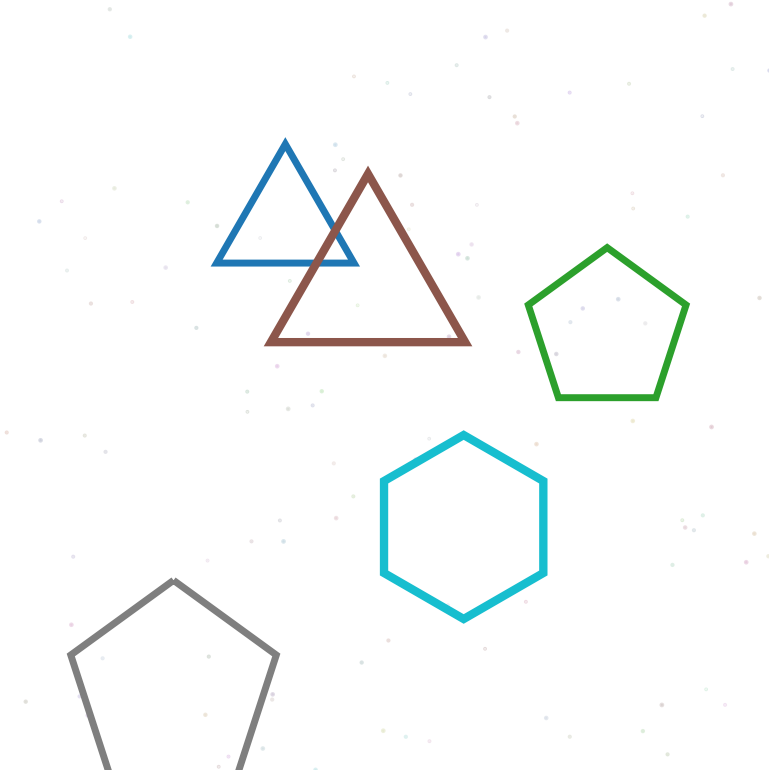[{"shape": "triangle", "thickness": 2.5, "radius": 0.52, "center": [0.371, 0.71]}, {"shape": "pentagon", "thickness": 2.5, "radius": 0.54, "center": [0.789, 0.571]}, {"shape": "triangle", "thickness": 3, "radius": 0.73, "center": [0.478, 0.628]}, {"shape": "pentagon", "thickness": 2.5, "radius": 0.7, "center": [0.225, 0.106]}, {"shape": "hexagon", "thickness": 3, "radius": 0.6, "center": [0.602, 0.316]}]